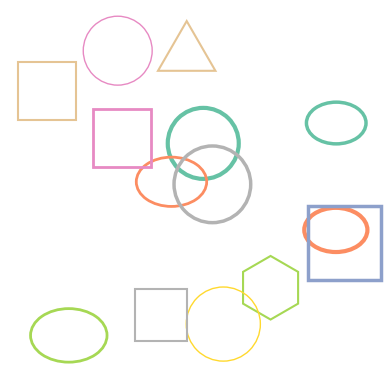[{"shape": "oval", "thickness": 2.5, "radius": 0.39, "center": [0.873, 0.681]}, {"shape": "circle", "thickness": 3, "radius": 0.46, "center": [0.528, 0.628]}, {"shape": "oval", "thickness": 3, "radius": 0.41, "center": [0.872, 0.403]}, {"shape": "oval", "thickness": 2, "radius": 0.46, "center": [0.445, 0.528]}, {"shape": "square", "thickness": 2.5, "radius": 0.48, "center": [0.895, 0.37]}, {"shape": "square", "thickness": 2, "radius": 0.38, "center": [0.316, 0.642]}, {"shape": "circle", "thickness": 1, "radius": 0.45, "center": [0.306, 0.868]}, {"shape": "hexagon", "thickness": 1.5, "radius": 0.41, "center": [0.703, 0.253]}, {"shape": "oval", "thickness": 2, "radius": 0.5, "center": [0.179, 0.129]}, {"shape": "circle", "thickness": 1, "radius": 0.48, "center": [0.58, 0.158]}, {"shape": "triangle", "thickness": 1.5, "radius": 0.43, "center": [0.485, 0.859]}, {"shape": "square", "thickness": 1.5, "radius": 0.37, "center": [0.122, 0.764]}, {"shape": "square", "thickness": 1.5, "radius": 0.34, "center": [0.418, 0.183]}, {"shape": "circle", "thickness": 2.5, "radius": 0.5, "center": [0.552, 0.521]}]